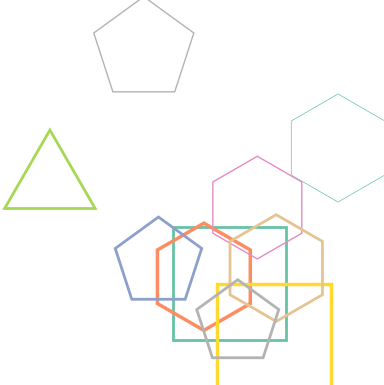[{"shape": "hexagon", "thickness": 0.5, "radius": 0.7, "center": [0.878, 0.616]}, {"shape": "square", "thickness": 2, "radius": 0.73, "center": [0.597, 0.264]}, {"shape": "hexagon", "thickness": 2.5, "radius": 0.7, "center": [0.53, 0.281]}, {"shape": "pentagon", "thickness": 2, "radius": 0.59, "center": [0.412, 0.318]}, {"shape": "hexagon", "thickness": 1, "radius": 0.67, "center": [0.668, 0.461]}, {"shape": "triangle", "thickness": 2, "radius": 0.68, "center": [0.13, 0.526]}, {"shape": "square", "thickness": 2.5, "radius": 0.74, "center": [0.711, 0.115]}, {"shape": "hexagon", "thickness": 2, "radius": 0.69, "center": [0.717, 0.304]}, {"shape": "pentagon", "thickness": 1, "radius": 0.68, "center": [0.373, 0.872]}, {"shape": "pentagon", "thickness": 2, "radius": 0.56, "center": [0.618, 0.161]}]